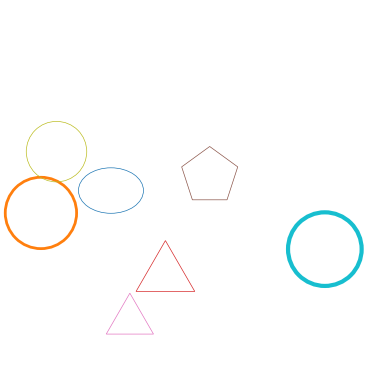[{"shape": "oval", "thickness": 0.5, "radius": 0.42, "center": [0.288, 0.505]}, {"shape": "circle", "thickness": 2, "radius": 0.46, "center": [0.106, 0.447]}, {"shape": "triangle", "thickness": 0.5, "radius": 0.44, "center": [0.43, 0.287]}, {"shape": "pentagon", "thickness": 0.5, "radius": 0.38, "center": [0.545, 0.543]}, {"shape": "triangle", "thickness": 0.5, "radius": 0.35, "center": [0.337, 0.168]}, {"shape": "circle", "thickness": 0.5, "radius": 0.39, "center": [0.147, 0.606]}, {"shape": "circle", "thickness": 3, "radius": 0.48, "center": [0.844, 0.353]}]